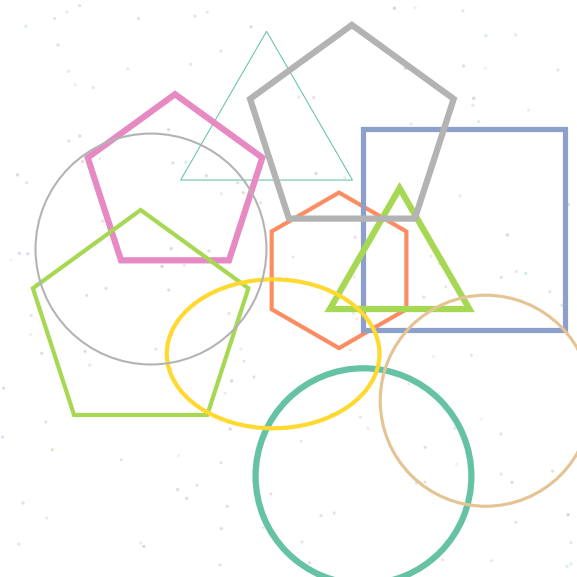[{"shape": "circle", "thickness": 3, "radius": 0.93, "center": [0.629, 0.175]}, {"shape": "triangle", "thickness": 0.5, "radius": 0.86, "center": [0.462, 0.773]}, {"shape": "hexagon", "thickness": 2, "radius": 0.67, "center": [0.587, 0.531]}, {"shape": "square", "thickness": 2.5, "radius": 0.87, "center": [0.804, 0.602]}, {"shape": "pentagon", "thickness": 3, "radius": 0.8, "center": [0.303, 0.677]}, {"shape": "triangle", "thickness": 3, "radius": 0.7, "center": [0.692, 0.534]}, {"shape": "pentagon", "thickness": 2, "radius": 0.98, "center": [0.244, 0.439]}, {"shape": "oval", "thickness": 2, "radius": 0.92, "center": [0.473, 0.386]}, {"shape": "circle", "thickness": 1.5, "radius": 0.91, "center": [0.841, 0.305]}, {"shape": "circle", "thickness": 1, "radius": 1.0, "center": [0.261, 0.568]}, {"shape": "pentagon", "thickness": 3, "radius": 0.93, "center": [0.609, 0.771]}]